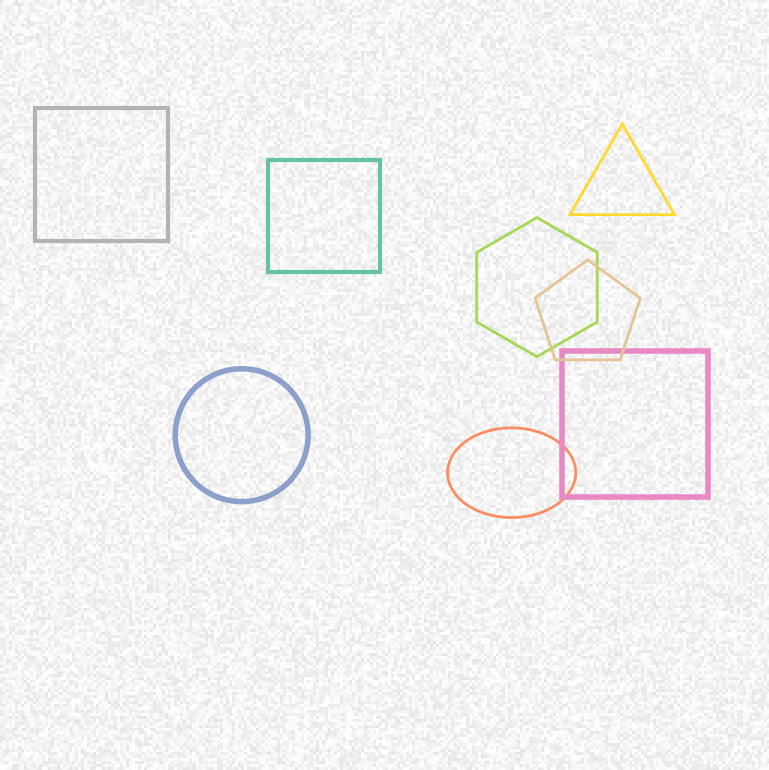[{"shape": "square", "thickness": 1.5, "radius": 0.36, "center": [0.421, 0.719]}, {"shape": "oval", "thickness": 1, "radius": 0.42, "center": [0.664, 0.386]}, {"shape": "circle", "thickness": 2, "radius": 0.43, "center": [0.314, 0.435]}, {"shape": "square", "thickness": 2, "radius": 0.47, "center": [0.824, 0.449]}, {"shape": "hexagon", "thickness": 1, "radius": 0.45, "center": [0.697, 0.627]}, {"shape": "triangle", "thickness": 1, "radius": 0.39, "center": [0.808, 0.76]}, {"shape": "pentagon", "thickness": 1, "radius": 0.36, "center": [0.763, 0.591]}, {"shape": "square", "thickness": 1.5, "radius": 0.43, "center": [0.132, 0.774]}]